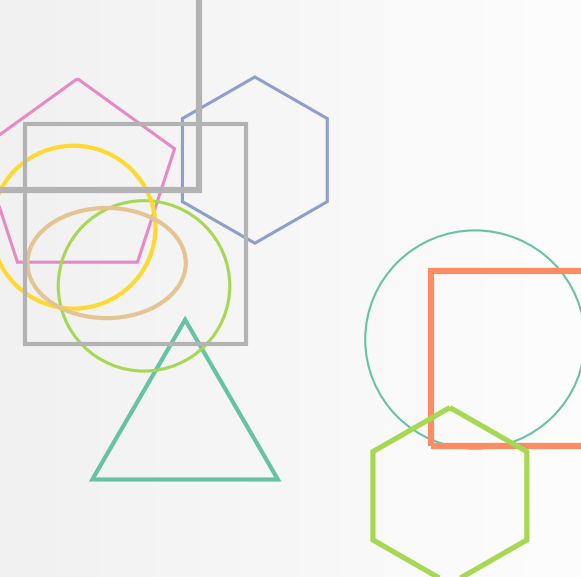[{"shape": "circle", "thickness": 1, "radius": 0.94, "center": [0.817, 0.411]}, {"shape": "triangle", "thickness": 2, "radius": 0.92, "center": [0.318, 0.261]}, {"shape": "square", "thickness": 3, "radius": 0.75, "center": [0.892, 0.378]}, {"shape": "hexagon", "thickness": 1.5, "radius": 0.72, "center": [0.438, 0.722]}, {"shape": "pentagon", "thickness": 1.5, "radius": 0.88, "center": [0.133, 0.687]}, {"shape": "circle", "thickness": 1.5, "radius": 0.74, "center": [0.248, 0.504]}, {"shape": "hexagon", "thickness": 2.5, "radius": 0.76, "center": [0.774, 0.141]}, {"shape": "circle", "thickness": 2, "radius": 0.71, "center": [0.126, 0.606]}, {"shape": "oval", "thickness": 2, "radius": 0.68, "center": [0.183, 0.544]}, {"shape": "square", "thickness": 2, "radius": 0.95, "center": [0.233, 0.595]}, {"shape": "square", "thickness": 3, "radius": 0.87, "center": [0.169, 0.844]}]